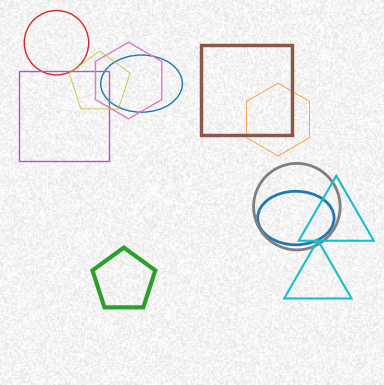[{"shape": "oval", "thickness": 2, "radius": 0.5, "center": [0.768, 0.434]}, {"shape": "oval", "thickness": 1, "radius": 0.53, "center": [0.368, 0.783]}, {"shape": "hexagon", "thickness": 0.5, "radius": 0.47, "center": [0.722, 0.69]}, {"shape": "pentagon", "thickness": 3, "radius": 0.43, "center": [0.322, 0.271]}, {"shape": "circle", "thickness": 1, "radius": 0.42, "center": [0.147, 0.889]}, {"shape": "square", "thickness": 1, "radius": 0.58, "center": [0.167, 0.7]}, {"shape": "square", "thickness": 2.5, "radius": 0.59, "center": [0.64, 0.766]}, {"shape": "hexagon", "thickness": 1, "radius": 0.5, "center": [0.334, 0.791]}, {"shape": "circle", "thickness": 2, "radius": 0.56, "center": [0.771, 0.463]}, {"shape": "pentagon", "thickness": 0.5, "radius": 0.42, "center": [0.259, 0.784]}, {"shape": "triangle", "thickness": 1.5, "radius": 0.56, "center": [0.873, 0.431]}, {"shape": "triangle", "thickness": 1.5, "radius": 0.51, "center": [0.826, 0.275]}]